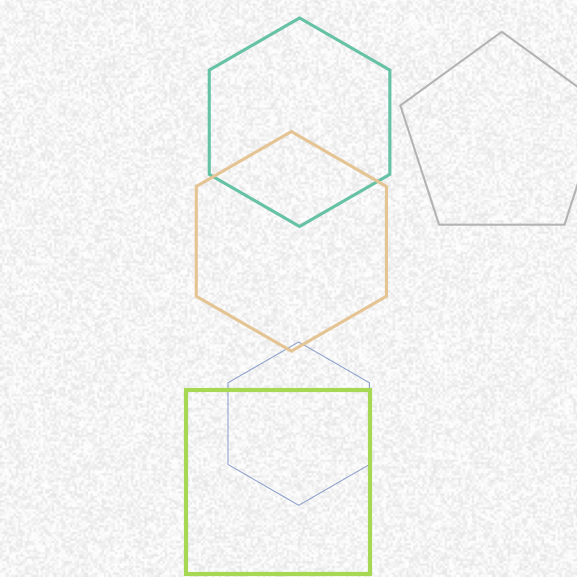[{"shape": "hexagon", "thickness": 1.5, "radius": 0.9, "center": [0.519, 0.787]}, {"shape": "hexagon", "thickness": 0.5, "radius": 0.71, "center": [0.517, 0.266]}, {"shape": "square", "thickness": 2, "radius": 0.8, "center": [0.481, 0.165]}, {"shape": "hexagon", "thickness": 1.5, "radius": 0.95, "center": [0.505, 0.581]}, {"shape": "pentagon", "thickness": 1, "radius": 0.92, "center": [0.869, 0.759]}]